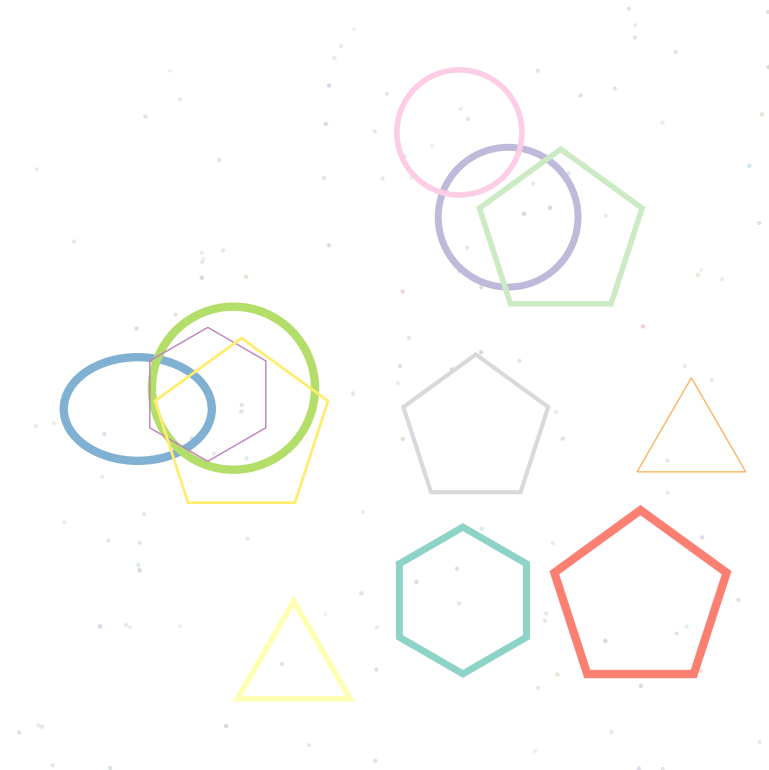[{"shape": "hexagon", "thickness": 2.5, "radius": 0.48, "center": [0.601, 0.22]}, {"shape": "triangle", "thickness": 2, "radius": 0.42, "center": [0.382, 0.135]}, {"shape": "circle", "thickness": 2.5, "radius": 0.45, "center": [0.66, 0.718]}, {"shape": "pentagon", "thickness": 3, "radius": 0.59, "center": [0.832, 0.22]}, {"shape": "oval", "thickness": 3, "radius": 0.48, "center": [0.179, 0.469]}, {"shape": "triangle", "thickness": 0.5, "radius": 0.41, "center": [0.898, 0.428]}, {"shape": "circle", "thickness": 3, "radius": 0.53, "center": [0.303, 0.496]}, {"shape": "circle", "thickness": 2, "radius": 0.41, "center": [0.597, 0.828]}, {"shape": "pentagon", "thickness": 1.5, "radius": 0.49, "center": [0.618, 0.441]}, {"shape": "hexagon", "thickness": 0.5, "radius": 0.43, "center": [0.27, 0.488]}, {"shape": "pentagon", "thickness": 2, "radius": 0.56, "center": [0.728, 0.695]}, {"shape": "pentagon", "thickness": 1, "radius": 0.59, "center": [0.314, 0.443]}]